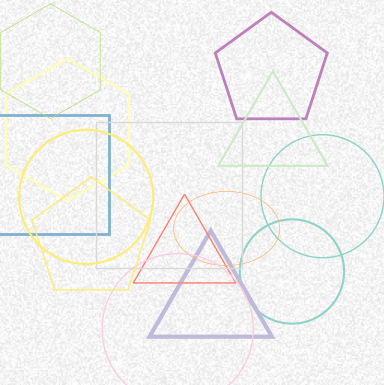[{"shape": "circle", "thickness": 1.5, "radius": 0.68, "center": [0.758, 0.295]}, {"shape": "circle", "thickness": 1, "radius": 0.8, "center": [0.838, 0.49]}, {"shape": "hexagon", "thickness": 1.5, "radius": 0.92, "center": [0.175, 0.663]}, {"shape": "triangle", "thickness": 3, "radius": 0.92, "center": [0.547, 0.217]}, {"shape": "triangle", "thickness": 1, "radius": 0.77, "center": [0.479, 0.342]}, {"shape": "square", "thickness": 2, "radius": 0.77, "center": [0.13, 0.547]}, {"shape": "oval", "thickness": 0.5, "radius": 0.69, "center": [0.589, 0.407]}, {"shape": "hexagon", "thickness": 0.5, "radius": 0.75, "center": [0.131, 0.841]}, {"shape": "circle", "thickness": 1, "radius": 0.98, "center": [0.462, 0.145]}, {"shape": "square", "thickness": 1, "radius": 0.95, "center": [0.438, 0.494]}, {"shape": "pentagon", "thickness": 2, "radius": 0.76, "center": [0.705, 0.815]}, {"shape": "triangle", "thickness": 1.5, "radius": 0.82, "center": [0.709, 0.651]}, {"shape": "circle", "thickness": 1.5, "radius": 0.87, "center": [0.224, 0.489]}, {"shape": "pentagon", "thickness": 1, "radius": 0.81, "center": [0.237, 0.378]}]